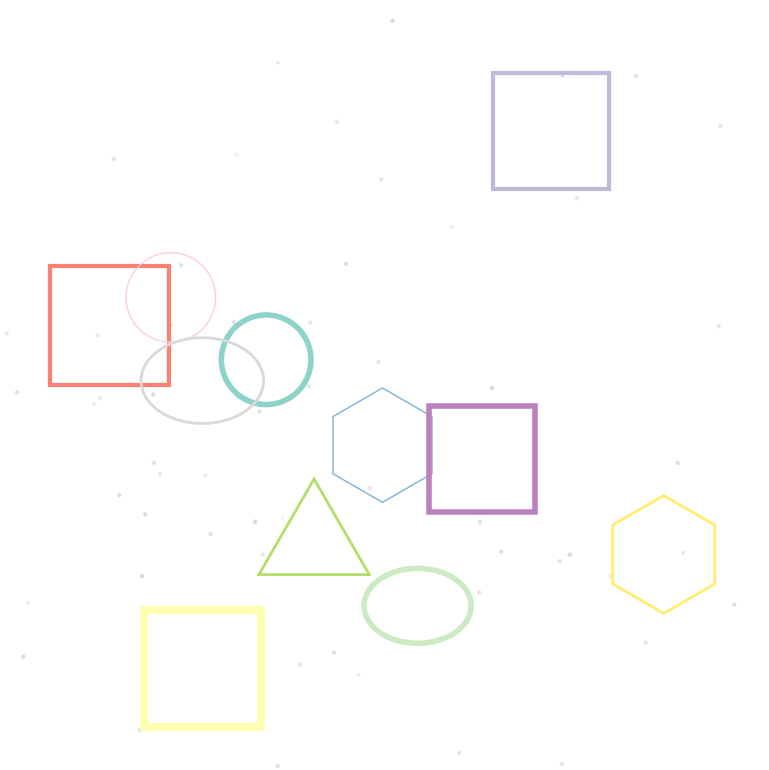[{"shape": "circle", "thickness": 2, "radius": 0.29, "center": [0.346, 0.533]}, {"shape": "square", "thickness": 3, "radius": 0.38, "center": [0.263, 0.132]}, {"shape": "square", "thickness": 1.5, "radius": 0.38, "center": [0.716, 0.829]}, {"shape": "square", "thickness": 1.5, "radius": 0.39, "center": [0.143, 0.577]}, {"shape": "hexagon", "thickness": 0.5, "radius": 0.37, "center": [0.497, 0.422]}, {"shape": "triangle", "thickness": 1, "radius": 0.41, "center": [0.408, 0.295]}, {"shape": "circle", "thickness": 0.5, "radius": 0.29, "center": [0.222, 0.614]}, {"shape": "oval", "thickness": 1, "radius": 0.4, "center": [0.263, 0.506]}, {"shape": "square", "thickness": 2, "radius": 0.34, "center": [0.626, 0.404]}, {"shape": "oval", "thickness": 2, "radius": 0.35, "center": [0.542, 0.213]}, {"shape": "hexagon", "thickness": 1, "radius": 0.38, "center": [0.862, 0.28]}]